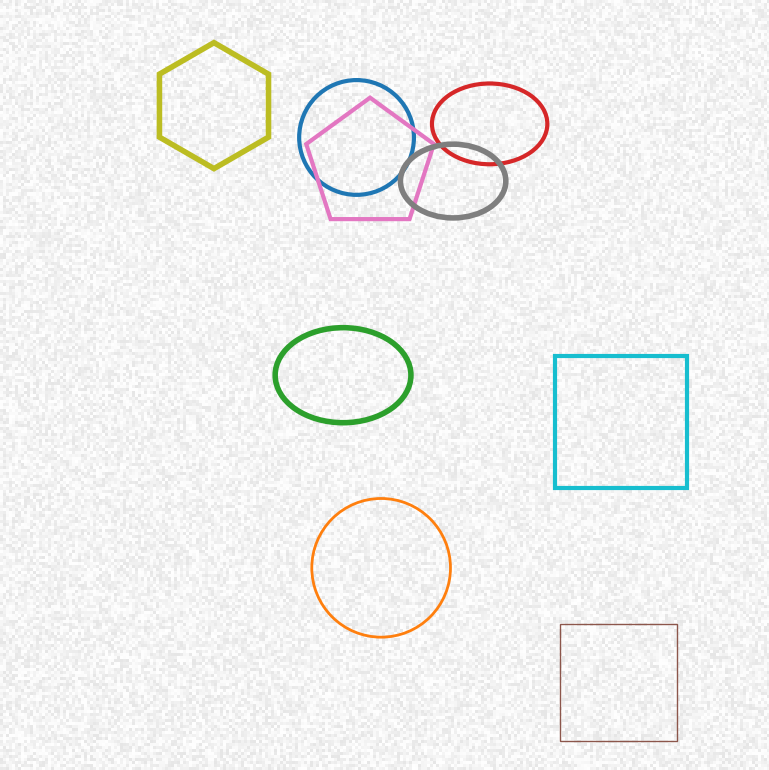[{"shape": "circle", "thickness": 1.5, "radius": 0.37, "center": [0.463, 0.821]}, {"shape": "circle", "thickness": 1, "radius": 0.45, "center": [0.495, 0.263]}, {"shape": "oval", "thickness": 2, "radius": 0.44, "center": [0.446, 0.513]}, {"shape": "oval", "thickness": 1.5, "radius": 0.37, "center": [0.636, 0.839]}, {"shape": "square", "thickness": 0.5, "radius": 0.38, "center": [0.803, 0.114]}, {"shape": "pentagon", "thickness": 1.5, "radius": 0.44, "center": [0.481, 0.786]}, {"shape": "oval", "thickness": 2, "radius": 0.34, "center": [0.588, 0.765]}, {"shape": "hexagon", "thickness": 2, "radius": 0.41, "center": [0.278, 0.863]}, {"shape": "square", "thickness": 1.5, "radius": 0.43, "center": [0.807, 0.452]}]